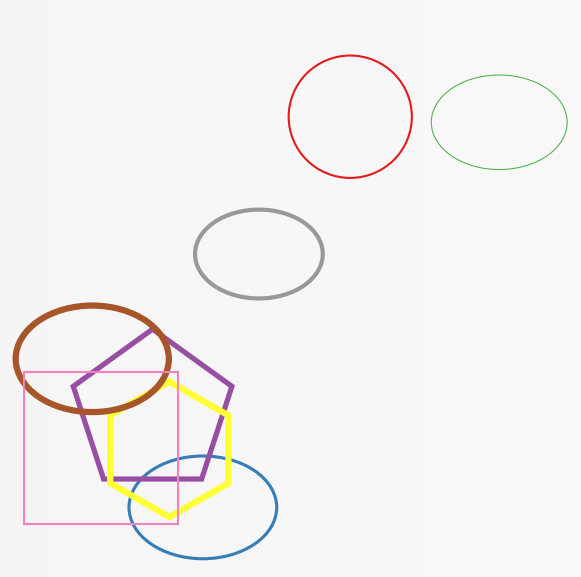[{"shape": "circle", "thickness": 1, "radius": 0.53, "center": [0.603, 0.797]}, {"shape": "oval", "thickness": 1.5, "radius": 0.64, "center": [0.349, 0.121]}, {"shape": "oval", "thickness": 0.5, "radius": 0.58, "center": [0.859, 0.787]}, {"shape": "pentagon", "thickness": 2.5, "radius": 0.72, "center": [0.263, 0.286]}, {"shape": "hexagon", "thickness": 3, "radius": 0.59, "center": [0.291, 0.221]}, {"shape": "oval", "thickness": 3, "radius": 0.66, "center": [0.159, 0.378]}, {"shape": "square", "thickness": 1, "radius": 0.66, "center": [0.174, 0.223]}, {"shape": "oval", "thickness": 2, "radius": 0.55, "center": [0.445, 0.559]}]